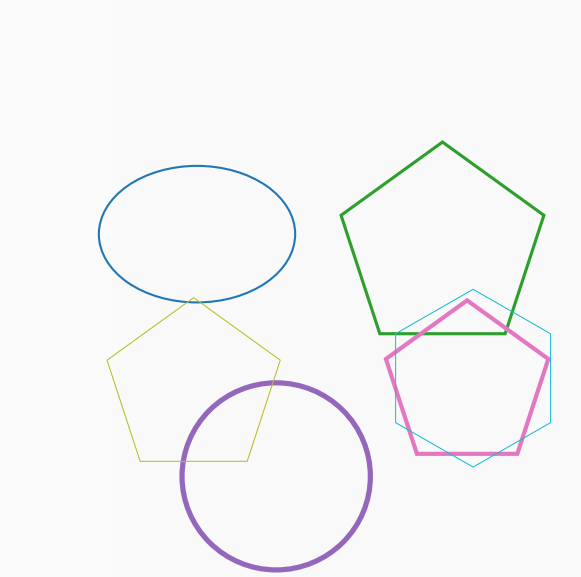[{"shape": "oval", "thickness": 1, "radius": 0.84, "center": [0.339, 0.594]}, {"shape": "pentagon", "thickness": 1.5, "radius": 0.92, "center": [0.761, 0.57]}, {"shape": "circle", "thickness": 2.5, "radius": 0.81, "center": [0.475, 0.174]}, {"shape": "pentagon", "thickness": 2, "radius": 0.73, "center": [0.804, 0.332]}, {"shape": "pentagon", "thickness": 0.5, "radius": 0.78, "center": [0.333, 0.327]}, {"shape": "hexagon", "thickness": 0.5, "radius": 0.77, "center": [0.814, 0.344]}]